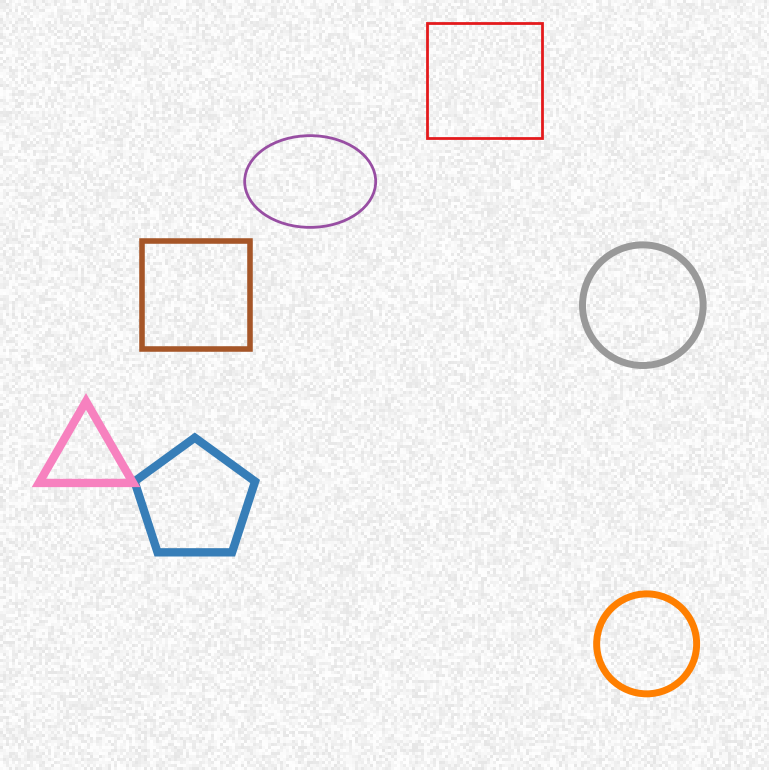[{"shape": "square", "thickness": 1, "radius": 0.37, "center": [0.629, 0.895]}, {"shape": "pentagon", "thickness": 3, "radius": 0.41, "center": [0.253, 0.349]}, {"shape": "oval", "thickness": 1, "radius": 0.43, "center": [0.403, 0.764]}, {"shape": "circle", "thickness": 2.5, "radius": 0.32, "center": [0.84, 0.164]}, {"shape": "square", "thickness": 2, "radius": 0.35, "center": [0.255, 0.617]}, {"shape": "triangle", "thickness": 3, "radius": 0.35, "center": [0.112, 0.408]}, {"shape": "circle", "thickness": 2.5, "radius": 0.39, "center": [0.835, 0.604]}]